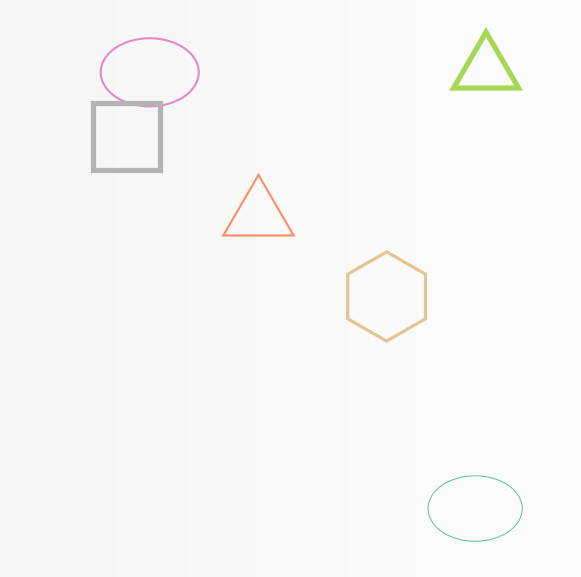[{"shape": "oval", "thickness": 0.5, "radius": 0.4, "center": [0.817, 0.119]}, {"shape": "triangle", "thickness": 1, "radius": 0.35, "center": [0.445, 0.626]}, {"shape": "oval", "thickness": 1, "radius": 0.42, "center": [0.258, 0.874]}, {"shape": "triangle", "thickness": 2.5, "radius": 0.32, "center": [0.836, 0.879]}, {"shape": "hexagon", "thickness": 1.5, "radius": 0.39, "center": [0.665, 0.486]}, {"shape": "square", "thickness": 2.5, "radius": 0.29, "center": [0.217, 0.763]}]